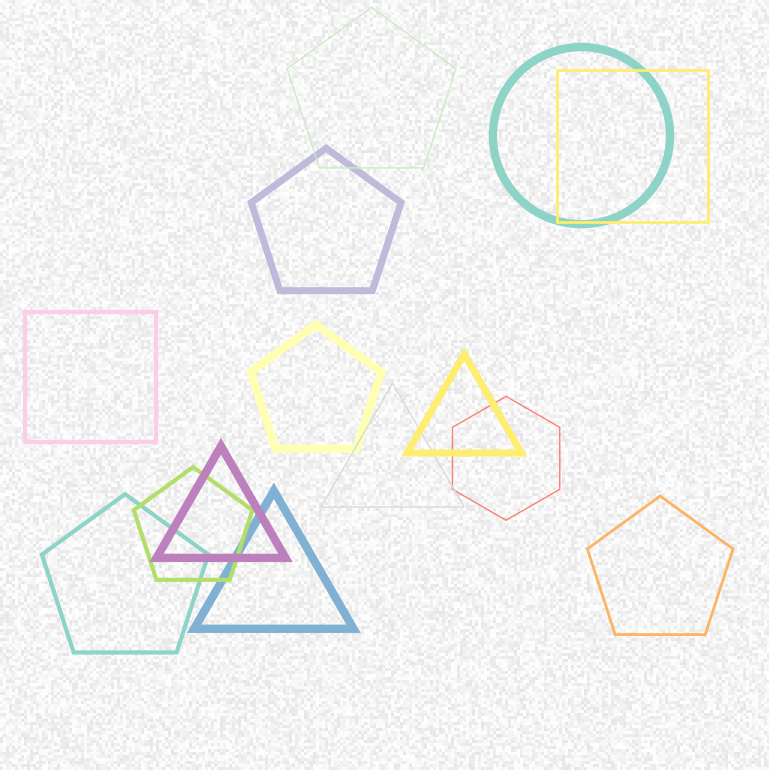[{"shape": "pentagon", "thickness": 1.5, "radius": 0.57, "center": [0.163, 0.245]}, {"shape": "circle", "thickness": 3, "radius": 0.58, "center": [0.755, 0.824]}, {"shape": "pentagon", "thickness": 3, "radius": 0.45, "center": [0.41, 0.489]}, {"shape": "pentagon", "thickness": 2.5, "radius": 0.51, "center": [0.424, 0.705]}, {"shape": "hexagon", "thickness": 0.5, "radius": 0.4, "center": [0.657, 0.405]}, {"shape": "triangle", "thickness": 3, "radius": 0.6, "center": [0.356, 0.243]}, {"shape": "pentagon", "thickness": 1, "radius": 0.5, "center": [0.857, 0.256]}, {"shape": "pentagon", "thickness": 1.5, "radius": 0.4, "center": [0.251, 0.312]}, {"shape": "square", "thickness": 1.5, "radius": 0.42, "center": [0.118, 0.51]}, {"shape": "triangle", "thickness": 0.5, "radius": 0.54, "center": [0.51, 0.395]}, {"shape": "triangle", "thickness": 3, "radius": 0.48, "center": [0.287, 0.324]}, {"shape": "pentagon", "thickness": 0.5, "radius": 0.58, "center": [0.483, 0.875]}, {"shape": "square", "thickness": 1, "radius": 0.49, "center": [0.821, 0.81]}, {"shape": "triangle", "thickness": 2.5, "radius": 0.43, "center": [0.603, 0.455]}]